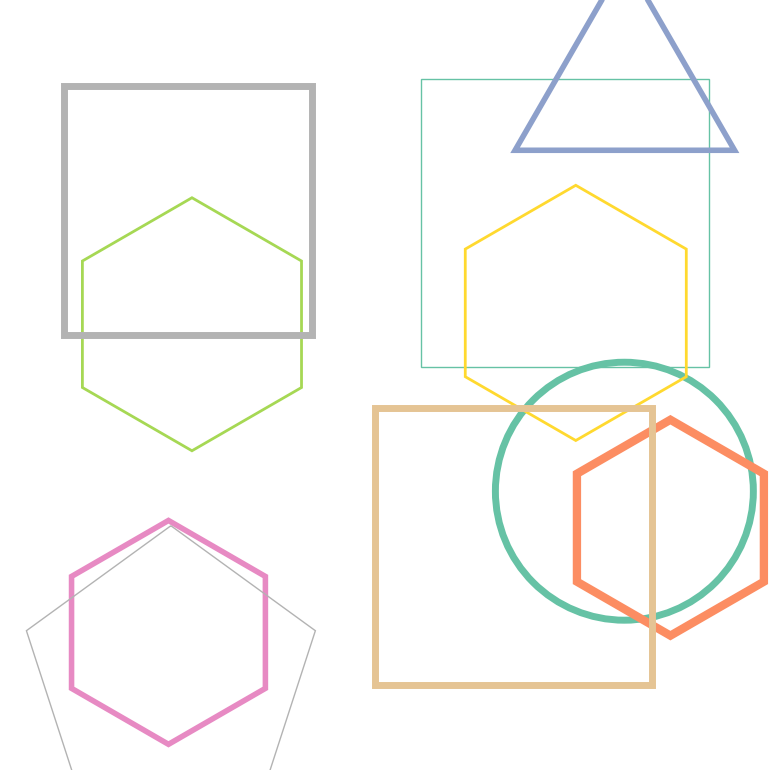[{"shape": "square", "thickness": 0.5, "radius": 0.94, "center": [0.733, 0.71]}, {"shape": "circle", "thickness": 2.5, "radius": 0.84, "center": [0.811, 0.362]}, {"shape": "hexagon", "thickness": 3, "radius": 0.7, "center": [0.871, 0.315]}, {"shape": "triangle", "thickness": 2, "radius": 0.82, "center": [0.811, 0.887]}, {"shape": "hexagon", "thickness": 2, "radius": 0.73, "center": [0.219, 0.179]}, {"shape": "hexagon", "thickness": 1, "radius": 0.82, "center": [0.249, 0.579]}, {"shape": "hexagon", "thickness": 1, "radius": 0.83, "center": [0.748, 0.594]}, {"shape": "square", "thickness": 2.5, "radius": 0.9, "center": [0.667, 0.29]}, {"shape": "pentagon", "thickness": 0.5, "radius": 0.99, "center": [0.222, 0.12]}, {"shape": "square", "thickness": 2.5, "radius": 0.81, "center": [0.244, 0.727]}]